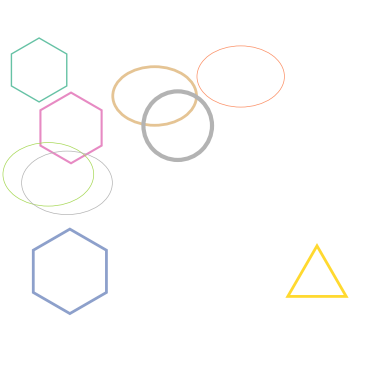[{"shape": "hexagon", "thickness": 1, "radius": 0.41, "center": [0.102, 0.818]}, {"shape": "oval", "thickness": 0.5, "radius": 0.57, "center": [0.625, 0.801]}, {"shape": "hexagon", "thickness": 2, "radius": 0.55, "center": [0.181, 0.295]}, {"shape": "hexagon", "thickness": 1.5, "radius": 0.46, "center": [0.184, 0.668]}, {"shape": "oval", "thickness": 0.5, "radius": 0.59, "center": [0.126, 0.547]}, {"shape": "triangle", "thickness": 2, "radius": 0.44, "center": [0.823, 0.274]}, {"shape": "oval", "thickness": 2, "radius": 0.54, "center": [0.402, 0.751]}, {"shape": "circle", "thickness": 3, "radius": 0.45, "center": [0.462, 0.674]}, {"shape": "oval", "thickness": 0.5, "radius": 0.59, "center": [0.174, 0.525]}]